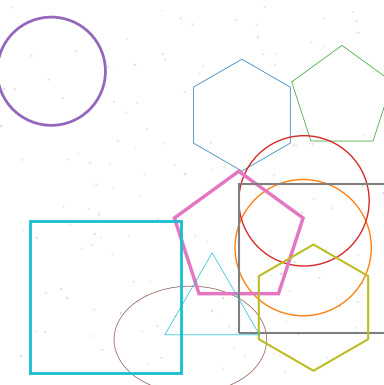[{"shape": "hexagon", "thickness": 0.5, "radius": 0.73, "center": [0.628, 0.701]}, {"shape": "circle", "thickness": 1, "radius": 0.89, "center": [0.787, 0.357]}, {"shape": "pentagon", "thickness": 0.5, "radius": 0.69, "center": [0.888, 0.745]}, {"shape": "circle", "thickness": 1, "radius": 0.85, "center": [0.79, 0.478]}, {"shape": "circle", "thickness": 2, "radius": 0.7, "center": [0.133, 0.815]}, {"shape": "oval", "thickness": 0.5, "radius": 0.99, "center": [0.494, 0.118]}, {"shape": "pentagon", "thickness": 2.5, "radius": 0.88, "center": [0.62, 0.379]}, {"shape": "square", "thickness": 1.5, "radius": 0.97, "center": [0.813, 0.328]}, {"shape": "hexagon", "thickness": 1.5, "radius": 0.82, "center": [0.814, 0.201]}, {"shape": "square", "thickness": 2, "radius": 0.99, "center": [0.274, 0.229]}, {"shape": "triangle", "thickness": 0.5, "radius": 0.71, "center": [0.551, 0.201]}]